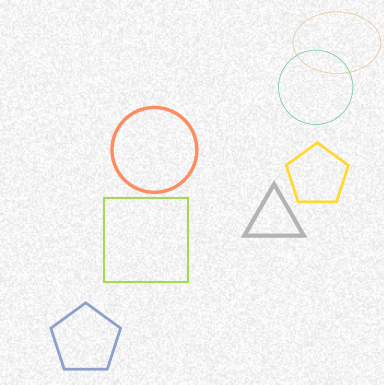[{"shape": "circle", "thickness": 0.5, "radius": 0.48, "center": [0.82, 0.773]}, {"shape": "circle", "thickness": 2.5, "radius": 0.55, "center": [0.401, 0.611]}, {"shape": "pentagon", "thickness": 2, "radius": 0.48, "center": [0.223, 0.118]}, {"shape": "square", "thickness": 1.5, "radius": 0.55, "center": [0.379, 0.377]}, {"shape": "pentagon", "thickness": 2, "radius": 0.42, "center": [0.824, 0.544]}, {"shape": "oval", "thickness": 0.5, "radius": 0.57, "center": [0.875, 0.889]}, {"shape": "triangle", "thickness": 3, "radius": 0.45, "center": [0.712, 0.433]}]